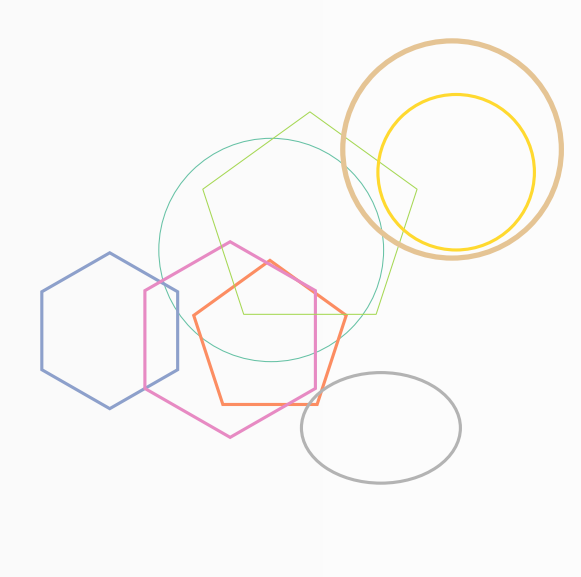[{"shape": "circle", "thickness": 0.5, "radius": 0.97, "center": [0.467, 0.566]}, {"shape": "pentagon", "thickness": 1.5, "radius": 0.69, "center": [0.464, 0.41]}, {"shape": "hexagon", "thickness": 1.5, "radius": 0.67, "center": [0.189, 0.426]}, {"shape": "hexagon", "thickness": 1.5, "radius": 0.85, "center": [0.396, 0.411]}, {"shape": "pentagon", "thickness": 0.5, "radius": 0.97, "center": [0.533, 0.612]}, {"shape": "circle", "thickness": 1.5, "radius": 0.67, "center": [0.785, 0.701]}, {"shape": "circle", "thickness": 2.5, "radius": 0.94, "center": [0.778, 0.74]}, {"shape": "oval", "thickness": 1.5, "radius": 0.68, "center": [0.655, 0.258]}]